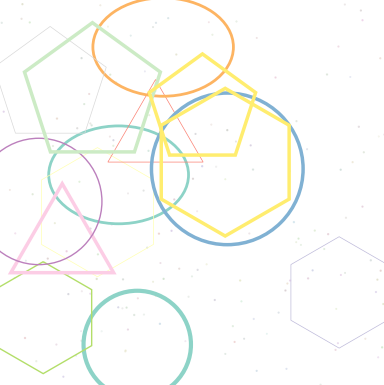[{"shape": "oval", "thickness": 2, "radius": 0.91, "center": [0.308, 0.546]}, {"shape": "circle", "thickness": 3, "radius": 0.7, "center": [0.357, 0.105]}, {"shape": "hexagon", "thickness": 0.5, "radius": 0.84, "center": [0.253, 0.449]}, {"shape": "hexagon", "thickness": 0.5, "radius": 0.72, "center": [0.881, 0.24]}, {"shape": "triangle", "thickness": 0.5, "radius": 0.71, "center": [0.404, 0.65]}, {"shape": "circle", "thickness": 2.5, "radius": 0.98, "center": [0.59, 0.561]}, {"shape": "oval", "thickness": 2, "radius": 0.91, "center": [0.424, 0.878]}, {"shape": "hexagon", "thickness": 1, "radius": 0.73, "center": [0.112, 0.175]}, {"shape": "triangle", "thickness": 2.5, "radius": 0.77, "center": [0.162, 0.369]}, {"shape": "pentagon", "thickness": 0.5, "radius": 0.77, "center": [0.13, 0.778]}, {"shape": "circle", "thickness": 1, "radius": 0.82, "center": [0.101, 0.477]}, {"shape": "pentagon", "thickness": 2.5, "radius": 0.93, "center": [0.24, 0.756]}, {"shape": "pentagon", "thickness": 2.5, "radius": 0.73, "center": [0.526, 0.715]}, {"shape": "hexagon", "thickness": 2.5, "radius": 0.96, "center": [0.585, 0.579]}]